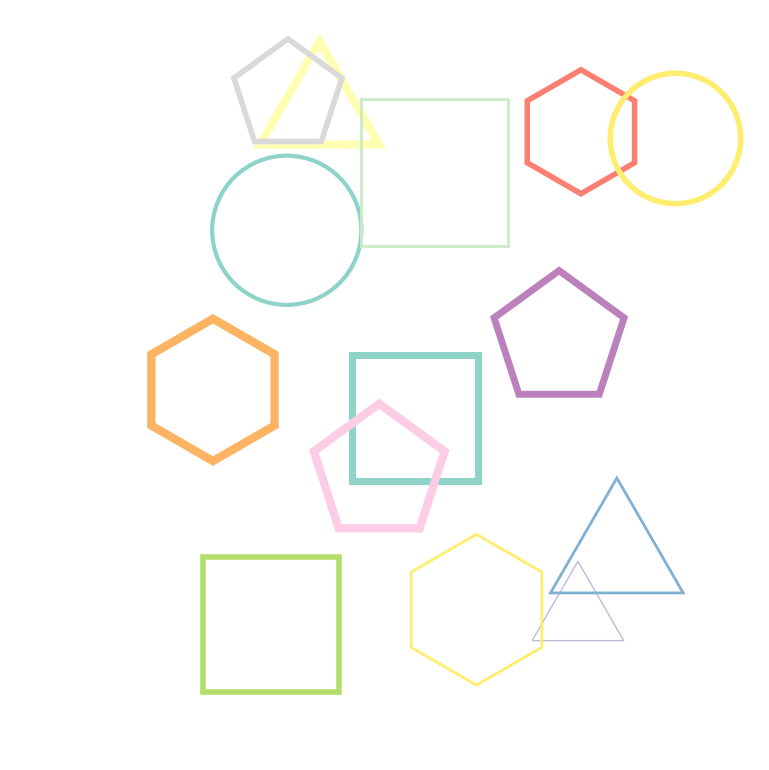[{"shape": "square", "thickness": 2.5, "radius": 0.41, "center": [0.538, 0.458]}, {"shape": "circle", "thickness": 1.5, "radius": 0.48, "center": [0.372, 0.701]}, {"shape": "triangle", "thickness": 3, "radius": 0.45, "center": [0.415, 0.857]}, {"shape": "triangle", "thickness": 0.5, "radius": 0.34, "center": [0.751, 0.202]}, {"shape": "hexagon", "thickness": 2, "radius": 0.4, "center": [0.754, 0.829]}, {"shape": "triangle", "thickness": 1, "radius": 0.5, "center": [0.801, 0.28]}, {"shape": "hexagon", "thickness": 3, "radius": 0.46, "center": [0.277, 0.494]}, {"shape": "square", "thickness": 2, "radius": 0.44, "center": [0.352, 0.189]}, {"shape": "pentagon", "thickness": 3, "radius": 0.45, "center": [0.492, 0.386]}, {"shape": "pentagon", "thickness": 2, "radius": 0.37, "center": [0.374, 0.876]}, {"shape": "pentagon", "thickness": 2.5, "radius": 0.44, "center": [0.726, 0.56]}, {"shape": "square", "thickness": 1, "radius": 0.48, "center": [0.564, 0.776]}, {"shape": "circle", "thickness": 2, "radius": 0.42, "center": [0.877, 0.82]}, {"shape": "hexagon", "thickness": 1, "radius": 0.49, "center": [0.619, 0.208]}]